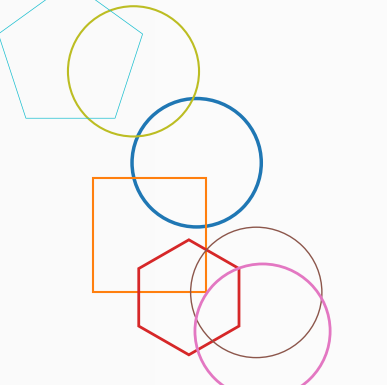[{"shape": "circle", "thickness": 2.5, "radius": 0.83, "center": [0.508, 0.577]}, {"shape": "square", "thickness": 1.5, "radius": 0.73, "center": [0.386, 0.39]}, {"shape": "hexagon", "thickness": 2, "radius": 0.75, "center": [0.487, 0.228]}, {"shape": "circle", "thickness": 1, "radius": 0.85, "center": [0.661, 0.241]}, {"shape": "circle", "thickness": 2, "radius": 0.87, "center": [0.678, 0.14]}, {"shape": "circle", "thickness": 1.5, "radius": 0.85, "center": [0.344, 0.815]}, {"shape": "pentagon", "thickness": 0.5, "radius": 0.98, "center": [0.182, 0.851]}]